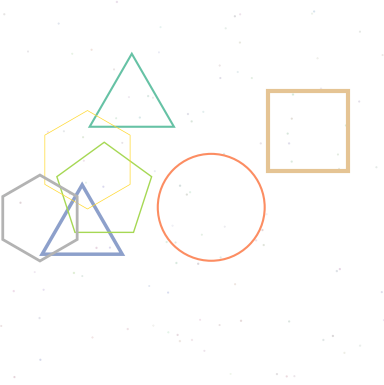[{"shape": "triangle", "thickness": 1.5, "radius": 0.63, "center": [0.342, 0.734]}, {"shape": "circle", "thickness": 1.5, "radius": 0.69, "center": [0.549, 0.462]}, {"shape": "triangle", "thickness": 2.5, "radius": 0.6, "center": [0.213, 0.4]}, {"shape": "pentagon", "thickness": 1, "radius": 0.65, "center": [0.271, 0.501]}, {"shape": "hexagon", "thickness": 0.5, "radius": 0.64, "center": [0.227, 0.585]}, {"shape": "square", "thickness": 3, "radius": 0.52, "center": [0.8, 0.66]}, {"shape": "hexagon", "thickness": 2, "radius": 0.56, "center": [0.104, 0.434]}]